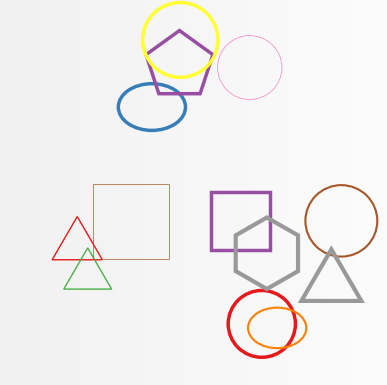[{"shape": "circle", "thickness": 2.5, "radius": 0.43, "center": [0.676, 0.159]}, {"shape": "triangle", "thickness": 1, "radius": 0.37, "center": [0.199, 0.363]}, {"shape": "oval", "thickness": 2.5, "radius": 0.43, "center": [0.392, 0.722]}, {"shape": "triangle", "thickness": 1, "radius": 0.36, "center": [0.226, 0.285]}, {"shape": "square", "thickness": 2.5, "radius": 0.38, "center": [0.621, 0.427]}, {"shape": "pentagon", "thickness": 2.5, "radius": 0.45, "center": [0.463, 0.83]}, {"shape": "oval", "thickness": 1.5, "radius": 0.38, "center": [0.715, 0.148]}, {"shape": "circle", "thickness": 2.5, "radius": 0.49, "center": [0.465, 0.896]}, {"shape": "circle", "thickness": 1.5, "radius": 0.46, "center": [0.881, 0.426]}, {"shape": "square", "thickness": 0.5, "radius": 0.49, "center": [0.339, 0.425]}, {"shape": "circle", "thickness": 0.5, "radius": 0.42, "center": [0.644, 0.825]}, {"shape": "triangle", "thickness": 3, "radius": 0.45, "center": [0.855, 0.263]}, {"shape": "hexagon", "thickness": 3, "radius": 0.46, "center": [0.689, 0.342]}]